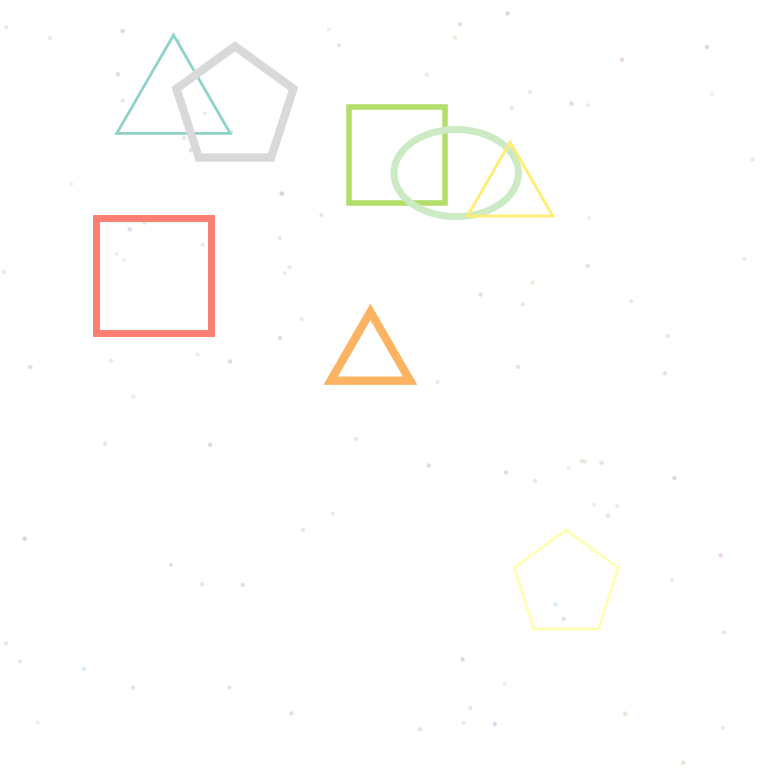[{"shape": "triangle", "thickness": 1, "radius": 0.43, "center": [0.225, 0.869]}, {"shape": "pentagon", "thickness": 1, "radius": 0.36, "center": [0.735, 0.241]}, {"shape": "square", "thickness": 2.5, "radius": 0.38, "center": [0.199, 0.642]}, {"shape": "triangle", "thickness": 3, "radius": 0.3, "center": [0.481, 0.535]}, {"shape": "square", "thickness": 2, "radius": 0.31, "center": [0.515, 0.798]}, {"shape": "pentagon", "thickness": 3, "radius": 0.4, "center": [0.305, 0.86]}, {"shape": "oval", "thickness": 2.5, "radius": 0.4, "center": [0.592, 0.775]}, {"shape": "triangle", "thickness": 1, "radius": 0.32, "center": [0.663, 0.751]}]